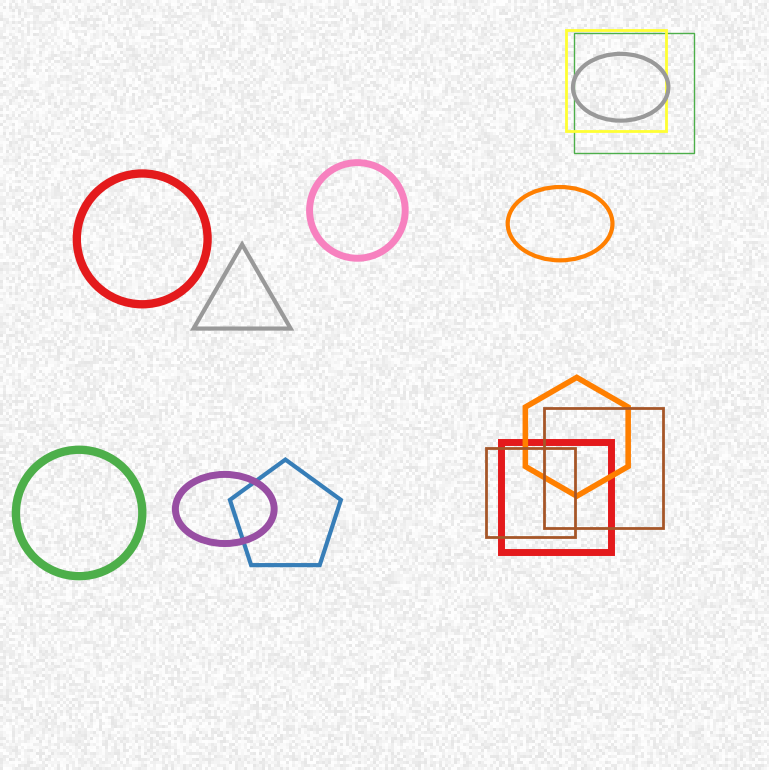[{"shape": "circle", "thickness": 3, "radius": 0.42, "center": [0.185, 0.69]}, {"shape": "square", "thickness": 2.5, "radius": 0.36, "center": [0.722, 0.355]}, {"shape": "pentagon", "thickness": 1.5, "radius": 0.38, "center": [0.371, 0.327]}, {"shape": "square", "thickness": 0.5, "radius": 0.39, "center": [0.823, 0.879]}, {"shape": "circle", "thickness": 3, "radius": 0.41, "center": [0.103, 0.334]}, {"shape": "oval", "thickness": 2.5, "radius": 0.32, "center": [0.292, 0.339]}, {"shape": "oval", "thickness": 1.5, "radius": 0.34, "center": [0.727, 0.71]}, {"shape": "hexagon", "thickness": 2, "radius": 0.39, "center": [0.749, 0.433]}, {"shape": "square", "thickness": 1, "radius": 0.33, "center": [0.8, 0.896]}, {"shape": "square", "thickness": 1, "radius": 0.39, "center": [0.784, 0.392]}, {"shape": "square", "thickness": 1, "radius": 0.29, "center": [0.689, 0.36]}, {"shape": "circle", "thickness": 2.5, "radius": 0.31, "center": [0.464, 0.727]}, {"shape": "oval", "thickness": 1.5, "radius": 0.31, "center": [0.806, 0.887]}, {"shape": "triangle", "thickness": 1.5, "radius": 0.36, "center": [0.314, 0.61]}]